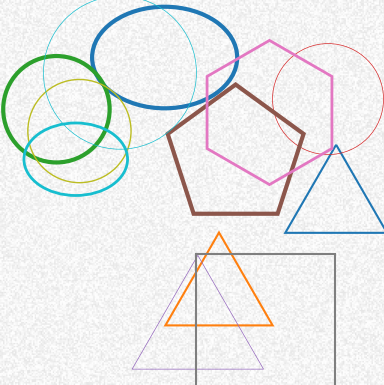[{"shape": "oval", "thickness": 3, "radius": 0.94, "center": [0.428, 0.851]}, {"shape": "triangle", "thickness": 1.5, "radius": 0.76, "center": [0.873, 0.471]}, {"shape": "triangle", "thickness": 1.5, "radius": 0.8, "center": [0.569, 0.235]}, {"shape": "circle", "thickness": 3, "radius": 0.69, "center": [0.147, 0.716]}, {"shape": "circle", "thickness": 0.5, "radius": 0.72, "center": [0.852, 0.743]}, {"shape": "triangle", "thickness": 0.5, "radius": 0.99, "center": [0.514, 0.14]}, {"shape": "pentagon", "thickness": 3, "radius": 0.93, "center": [0.612, 0.595]}, {"shape": "hexagon", "thickness": 2, "radius": 0.94, "center": [0.7, 0.708]}, {"shape": "square", "thickness": 1.5, "radius": 0.91, "center": [0.69, 0.159]}, {"shape": "circle", "thickness": 1, "radius": 0.67, "center": [0.206, 0.66]}, {"shape": "oval", "thickness": 2, "radius": 0.67, "center": [0.197, 0.586]}, {"shape": "circle", "thickness": 0.5, "radius": 0.99, "center": [0.312, 0.811]}]